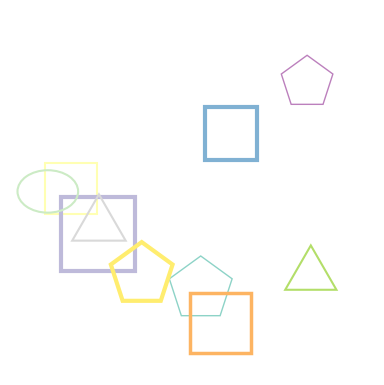[{"shape": "pentagon", "thickness": 1, "radius": 0.43, "center": [0.521, 0.249]}, {"shape": "square", "thickness": 1.5, "radius": 0.34, "center": [0.185, 0.511]}, {"shape": "square", "thickness": 3, "radius": 0.48, "center": [0.254, 0.391]}, {"shape": "square", "thickness": 3, "radius": 0.34, "center": [0.6, 0.653]}, {"shape": "square", "thickness": 2.5, "radius": 0.39, "center": [0.573, 0.161]}, {"shape": "triangle", "thickness": 1.5, "radius": 0.38, "center": [0.807, 0.286]}, {"shape": "triangle", "thickness": 1.5, "radius": 0.4, "center": [0.257, 0.415]}, {"shape": "pentagon", "thickness": 1, "radius": 0.35, "center": [0.798, 0.786]}, {"shape": "oval", "thickness": 1.5, "radius": 0.39, "center": [0.124, 0.503]}, {"shape": "pentagon", "thickness": 3, "radius": 0.42, "center": [0.368, 0.287]}]